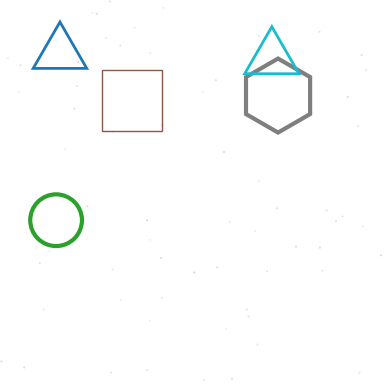[{"shape": "triangle", "thickness": 2, "radius": 0.4, "center": [0.156, 0.863]}, {"shape": "circle", "thickness": 3, "radius": 0.34, "center": [0.146, 0.428]}, {"shape": "square", "thickness": 1, "radius": 0.39, "center": [0.343, 0.739]}, {"shape": "hexagon", "thickness": 3, "radius": 0.48, "center": [0.722, 0.752]}, {"shape": "triangle", "thickness": 2, "radius": 0.41, "center": [0.706, 0.849]}]